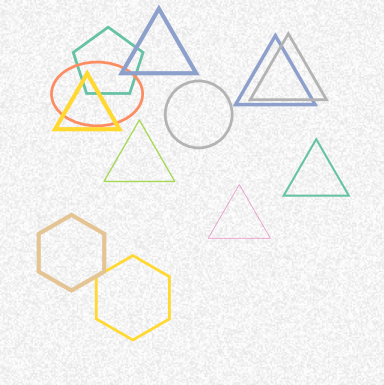[{"shape": "pentagon", "thickness": 2, "radius": 0.48, "center": [0.281, 0.834]}, {"shape": "triangle", "thickness": 1.5, "radius": 0.49, "center": [0.821, 0.541]}, {"shape": "oval", "thickness": 2, "radius": 0.59, "center": [0.252, 0.756]}, {"shape": "triangle", "thickness": 3, "radius": 0.56, "center": [0.413, 0.866]}, {"shape": "triangle", "thickness": 2.5, "radius": 0.6, "center": [0.715, 0.788]}, {"shape": "triangle", "thickness": 0.5, "radius": 0.47, "center": [0.622, 0.428]}, {"shape": "triangle", "thickness": 1, "radius": 0.53, "center": [0.362, 0.582]}, {"shape": "hexagon", "thickness": 2, "radius": 0.55, "center": [0.345, 0.227]}, {"shape": "triangle", "thickness": 3, "radius": 0.48, "center": [0.227, 0.713]}, {"shape": "hexagon", "thickness": 3, "radius": 0.49, "center": [0.186, 0.344]}, {"shape": "circle", "thickness": 2, "radius": 0.43, "center": [0.516, 0.703]}, {"shape": "triangle", "thickness": 2, "radius": 0.57, "center": [0.749, 0.798]}]